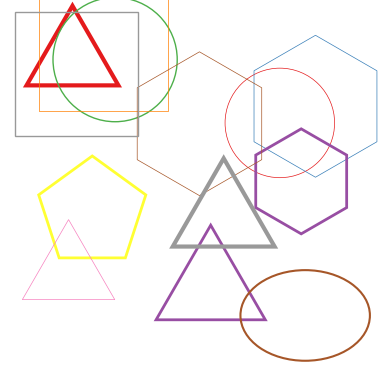[{"shape": "circle", "thickness": 0.5, "radius": 0.71, "center": [0.727, 0.681]}, {"shape": "triangle", "thickness": 3, "radius": 0.69, "center": [0.188, 0.847]}, {"shape": "hexagon", "thickness": 0.5, "radius": 0.92, "center": [0.819, 0.724]}, {"shape": "circle", "thickness": 1, "radius": 0.81, "center": [0.299, 0.845]}, {"shape": "triangle", "thickness": 2, "radius": 0.82, "center": [0.547, 0.251]}, {"shape": "hexagon", "thickness": 2, "radius": 0.68, "center": [0.782, 0.529]}, {"shape": "square", "thickness": 0.5, "radius": 0.84, "center": [0.268, 0.879]}, {"shape": "pentagon", "thickness": 2, "radius": 0.73, "center": [0.24, 0.449]}, {"shape": "hexagon", "thickness": 0.5, "radius": 0.93, "center": [0.518, 0.679]}, {"shape": "oval", "thickness": 1.5, "radius": 0.84, "center": [0.793, 0.181]}, {"shape": "triangle", "thickness": 0.5, "radius": 0.69, "center": [0.178, 0.291]}, {"shape": "triangle", "thickness": 3, "radius": 0.76, "center": [0.581, 0.436]}, {"shape": "square", "thickness": 1, "radius": 0.8, "center": [0.199, 0.807]}]